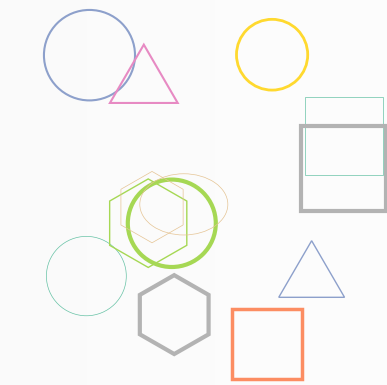[{"shape": "square", "thickness": 0.5, "radius": 0.5, "center": [0.887, 0.646]}, {"shape": "circle", "thickness": 0.5, "radius": 0.52, "center": [0.223, 0.283]}, {"shape": "square", "thickness": 2.5, "radius": 0.45, "center": [0.689, 0.106]}, {"shape": "triangle", "thickness": 1, "radius": 0.49, "center": [0.804, 0.277]}, {"shape": "circle", "thickness": 1.5, "radius": 0.59, "center": [0.231, 0.857]}, {"shape": "triangle", "thickness": 1.5, "radius": 0.5, "center": [0.371, 0.783]}, {"shape": "circle", "thickness": 3, "radius": 0.57, "center": [0.443, 0.42]}, {"shape": "hexagon", "thickness": 1, "radius": 0.57, "center": [0.383, 0.42]}, {"shape": "circle", "thickness": 2, "radius": 0.46, "center": [0.702, 0.858]}, {"shape": "oval", "thickness": 0.5, "radius": 0.57, "center": [0.474, 0.469]}, {"shape": "hexagon", "thickness": 0.5, "radius": 0.46, "center": [0.392, 0.462]}, {"shape": "square", "thickness": 3, "radius": 0.55, "center": [0.887, 0.562]}, {"shape": "hexagon", "thickness": 3, "radius": 0.51, "center": [0.45, 0.183]}]